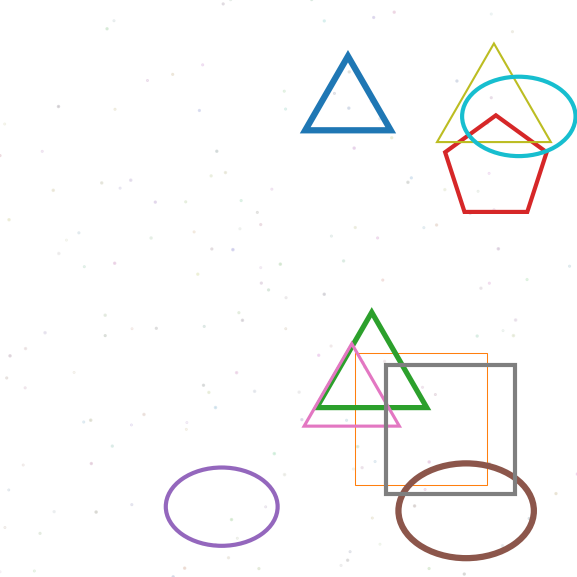[{"shape": "triangle", "thickness": 3, "radius": 0.43, "center": [0.603, 0.816]}, {"shape": "square", "thickness": 0.5, "radius": 0.57, "center": [0.729, 0.273]}, {"shape": "triangle", "thickness": 2.5, "radius": 0.55, "center": [0.644, 0.348]}, {"shape": "pentagon", "thickness": 2, "radius": 0.46, "center": [0.859, 0.707]}, {"shape": "oval", "thickness": 2, "radius": 0.48, "center": [0.384, 0.122]}, {"shape": "oval", "thickness": 3, "radius": 0.59, "center": [0.807, 0.115]}, {"shape": "triangle", "thickness": 1.5, "radius": 0.48, "center": [0.609, 0.309]}, {"shape": "square", "thickness": 2, "radius": 0.56, "center": [0.781, 0.255]}, {"shape": "triangle", "thickness": 1, "radius": 0.57, "center": [0.855, 0.81]}, {"shape": "oval", "thickness": 2, "radius": 0.49, "center": [0.898, 0.798]}]